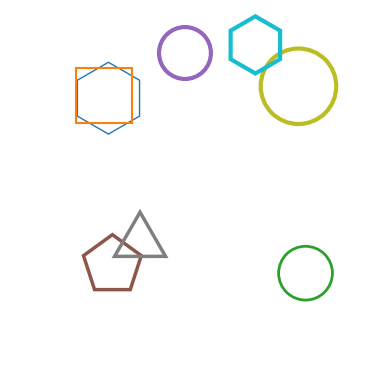[{"shape": "hexagon", "thickness": 1, "radius": 0.47, "center": [0.282, 0.745]}, {"shape": "square", "thickness": 1.5, "radius": 0.36, "center": [0.27, 0.753]}, {"shape": "circle", "thickness": 2, "radius": 0.35, "center": [0.794, 0.29]}, {"shape": "circle", "thickness": 3, "radius": 0.34, "center": [0.48, 0.862]}, {"shape": "pentagon", "thickness": 2.5, "radius": 0.39, "center": [0.292, 0.312]}, {"shape": "triangle", "thickness": 2.5, "radius": 0.38, "center": [0.364, 0.372]}, {"shape": "circle", "thickness": 3, "radius": 0.49, "center": [0.775, 0.776]}, {"shape": "hexagon", "thickness": 3, "radius": 0.37, "center": [0.663, 0.883]}]